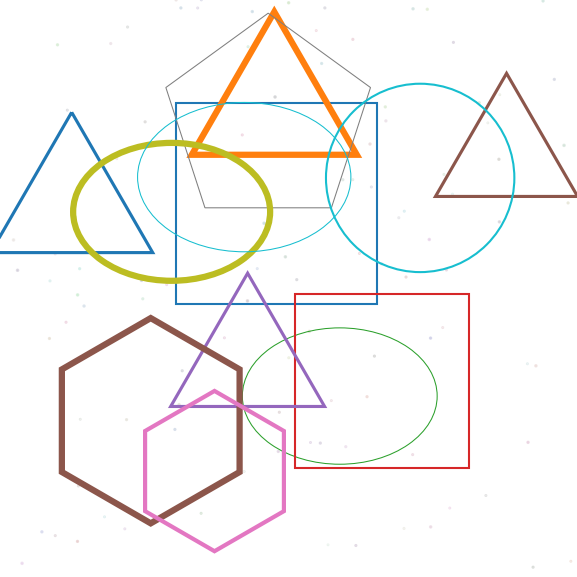[{"shape": "triangle", "thickness": 1.5, "radius": 0.81, "center": [0.124, 0.643]}, {"shape": "square", "thickness": 1, "radius": 0.87, "center": [0.479, 0.647]}, {"shape": "triangle", "thickness": 3, "radius": 0.82, "center": [0.475, 0.814]}, {"shape": "oval", "thickness": 0.5, "radius": 0.84, "center": [0.588, 0.313]}, {"shape": "square", "thickness": 1, "radius": 0.75, "center": [0.662, 0.339]}, {"shape": "triangle", "thickness": 1.5, "radius": 0.77, "center": [0.429, 0.372]}, {"shape": "triangle", "thickness": 1.5, "radius": 0.71, "center": [0.877, 0.73]}, {"shape": "hexagon", "thickness": 3, "radius": 0.89, "center": [0.261, 0.271]}, {"shape": "hexagon", "thickness": 2, "radius": 0.69, "center": [0.371, 0.183]}, {"shape": "pentagon", "thickness": 0.5, "radius": 0.93, "center": [0.464, 0.79]}, {"shape": "oval", "thickness": 3, "radius": 0.85, "center": [0.297, 0.632]}, {"shape": "circle", "thickness": 1, "radius": 0.82, "center": [0.728, 0.691]}, {"shape": "oval", "thickness": 0.5, "radius": 0.92, "center": [0.423, 0.692]}]